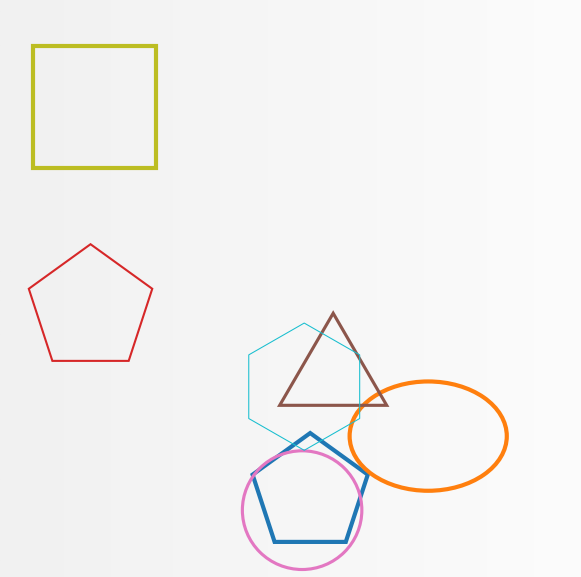[{"shape": "pentagon", "thickness": 2, "radius": 0.52, "center": [0.534, 0.145]}, {"shape": "oval", "thickness": 2, "radius": 0.68, "center": [0.737, 0.244]}, {"shape": "pentagon", "thickness": 1, "radius": 0.56, "center": [0.156, 0.465]}, {"shape": "triangle", "thickness": 1.5, "radius": 0.53, "center": [0.573, 0.35]}, {"shape": "circle", "thickness": 1.5, "radius": 0.51, "center": [0.52, 0.116]}, {"shape": "square", "thickness": 2, "radius": 0.53, "center": [0.163, 0.814]}, {"shape": "hexagon", "thickness": 0.5, "radius": 0.55, "center": [0.523, 0.33]}]